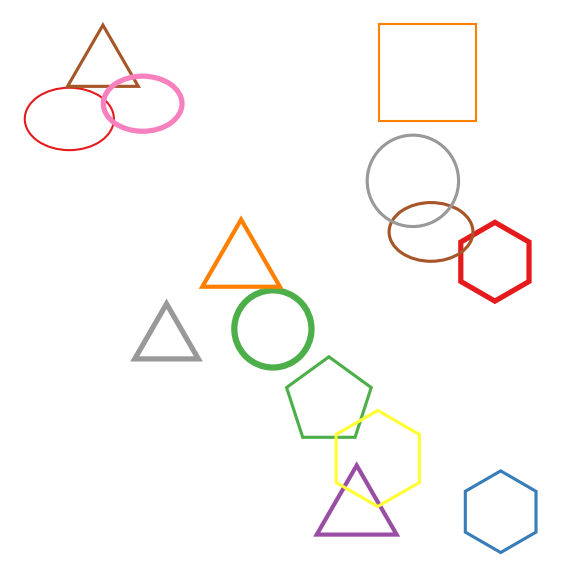[{"shape": "oval", "thickness": 1, "radius": 0.39, "center": [0.12, 0.793]}, {"shape": "hexagon", "thickness": 2.5, "radius": 0.34, "center": [0.857, 0.546]}, {"shape": "hexagon", "thickness": 1.5, "radius": 0.35, "center": [0.867, 0.113]}, {"shape": "circle", "thickness": 3, "radius": 0.33, "center": [0.473, 0.43]}, {"shape": "pentagon", "thickness": 1.5, "radius": 0.39, "center": [0.57, 0.304]}, {"shape": "triangle", "thickness": 2, "radius": 0.4, "center": [0.618, 0.113]}, {"shape": "triangle", "thickness": 2, "radius": 0.39, "center": [0.418, 0.541]}, {"shape": "square", "thickness": 1, "radius": 0.42, "center": [0.741, 0.874]}, {"shape": "hexagon", "thickness": 1.5, "radius": 0.42, "center": [0.654, 0.205]}, {"shape": "oval", "thickness": 1.5, "radius": 0.36, "center": [0.746, 0.598]}, {"shape": "triangle", "thickness": 1.5, "radius": 0.35, "center": [0.178, 0.885]}, {"shape": "oval", "thickness": 2.5, "radius": 0.34, "center": [0.247, 0.82]}, {"shape": "triangle", "thickness": 2.5, "radius": 0.32, "center": [0.288, 0.409]}, {"shape": "circle", "thickness": 1.5, "radius": 0.4, "center": [0.715, 0.686]}]